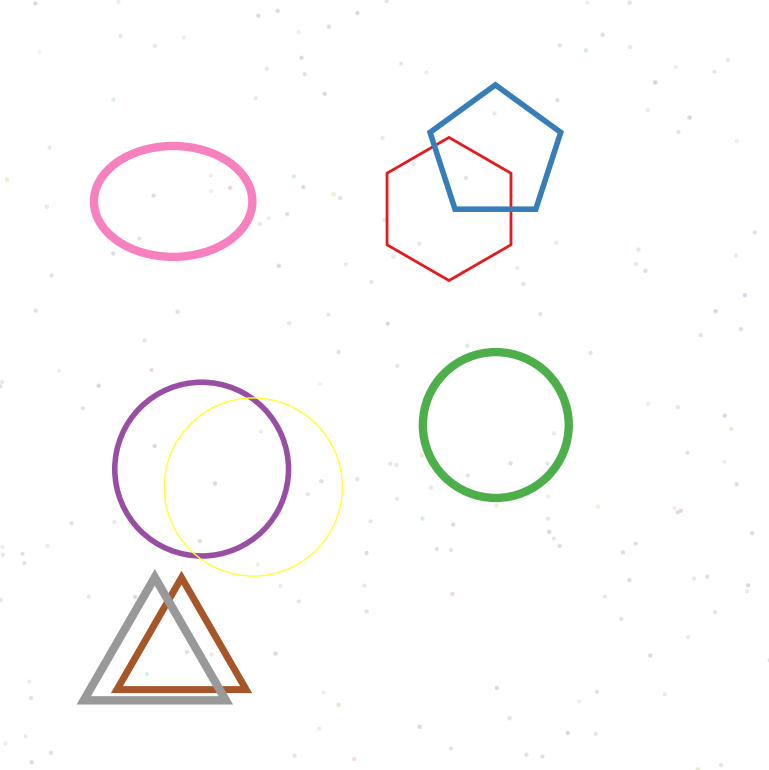[{"shape": "hexagon", "thickness": 1, "radius": 0.46, "center": [0.583, 0.729]}, {"shape": "pentagon", "thickness": 2, "radius": 0.45, "center": [0.643, 0.801]}, {"shape": "circle", "thickness": 3, "radius": 0.47, "center": [0.644, 0.448]}, {"shape": "circle", "thickness": 2, "radius": 0.56, "center": [0.262, 0.391]}, {"shape": "circle", "thickness": 0.5, "radius": 0.58, "center": [0.329, 0.367]}, {"shape": "triangle", "thickness": 2.5, "radius": 0.48, "center": [0.236, 0.153]}, {"shape": "oval", "thickness": 3, "radius": 0.51, "center": [0.225, 0.738]}, {"shape": "triangle", "thickness": 3, "radius": 0.53, "center": [0.201, 0.144]}]